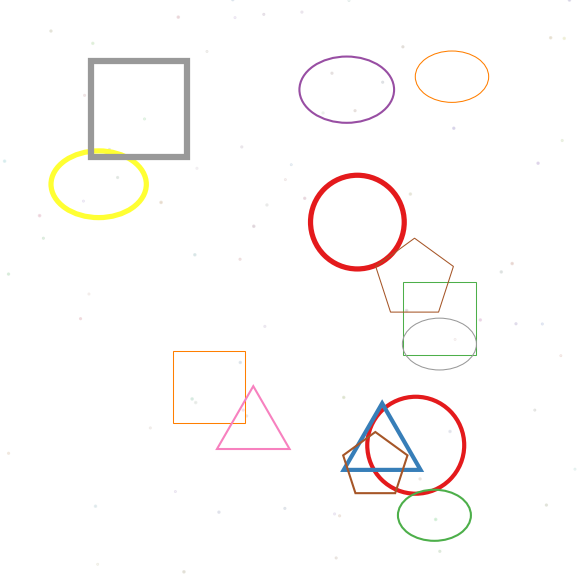[{"shape": "circle", "thickness": 2, "radius": 0.42, "center": [0.72, 0.228]}, {"shape": "circle", "thickness": 2.5, "radius": 0.41, "center": [0.619, 0.615]}, {"shape": "triangle", "thickness": 2, "radius": 0.38, "center": [0.662, 0.224]}, {"shape": "square", "thickness": 0.5, "radius": 0.31, "center": [0.761, 0.448]}, {"shape": "oval", "thickness": 1, "radius": 0.32, "center": [0.752, 0.107]}, {"shape": "oval", "thickness": 1, "radius": 0.41, "center": [0.6, 0.844]}, {"shape": "oval", "thickness": 0.5, "radius": 0.32, "center": [0.783, 0.866]}, {"shape": "square", "thickness": 0.5, "radius": 0.31, "center": [0.362, 0.33]}, {"shape": "oval", "thickness": 2.5, "radius": 0.41, "center": [0.171, 0.68]}, {"shape": "pentagon", "thickness": 1, "radius": 0.29, "center": [0.65, 0.193]}, {"shape": "pentagon", "thickness": 0.5, "radius": 0.35, "center": [0.718, 0.516]}, {"shape": "triangle", "thickness": 1, "radius": 0.36, "center": [0.439, 0.258]}, {"shape": "oval", "thickness": 0.5, "radius": 0.32, "center": [0.761, 0.403]}, {"shape": "square", "thickness": 3, "radius": 0.42, "center": [0.241, 0.81]}]